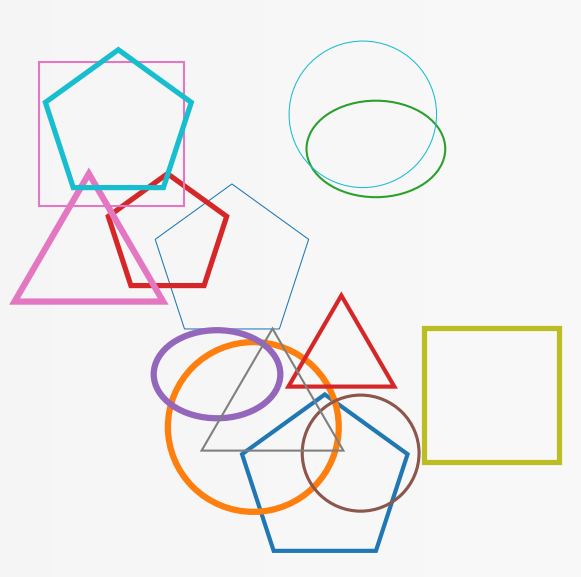[{"shape": "pentagon", "thickness": 0.5, "radius": 0.69, "center": [0.399, 0.542]}, {"shape": "pentagon", "thickness": 2, "radius": 0.75, "center": [0.559, 0.166]}, {"shape": "circle", "thickness": 3, "radius": 0.73, "center": [0.436, 0.26]}, {"shape": "oval", "thickness": 1, "radius": 0.6, "center": [0.647, 0.741]}, {"shape": "triangle", "thickness": 2, "radius": 0.53, "center": [0.587, 0.382]}, {"shape": "pentagon", "thickness": 2.5, "radius": 0.54, "center": [0.288, 0.591]}, {"shape": "oval", "thickness": 3, "radius": 0.54, "center": [0.373, 0.351]}, {"shape": "circle", "thickness": 1.5, "radius": 0.5, "center": [0.62, 0.215]}, {"shape": "square", "thickness": 1, "radius": 0.63, "center": [0.192, 0.767]}, {"shape": "triangle", "thickness": 3, "radius": 0.74, "center": [0.153, 0.551]}, {"shape": "triangle", "thickness": 1, "radius": 0.7, "center": [0.469, 0.289]}, {"shape": "square", "thickness": 2.5, "radius": 0.58, "center": [0.846, 0.315]}, {"shape": "pentagon", "thickness": 2.5, "radius": 0.66, "center": [0.204, 0.781]}, {"shape": "circle", "thickness": 0.5, "radius": 0.63, "center": [0.624, 0.801]}]